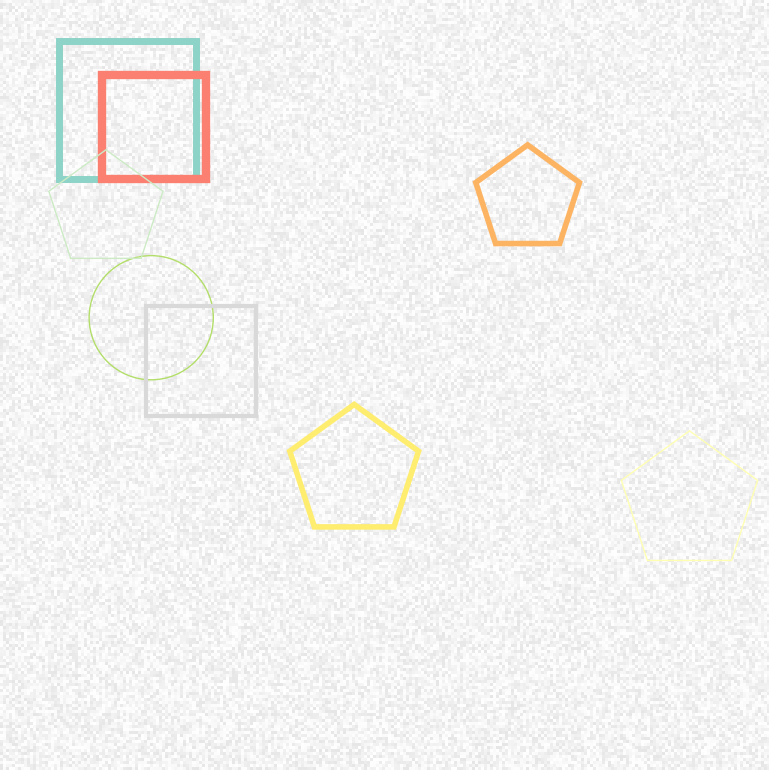[{"shape": "square", "thickness": 2.5, "radius": 0.45, "center": [0.166, 0.857]}, {"shape": "pentagon", "thickness": 0.5, "radius": 0.47, "center": [0.895, 0.347]}, {"shape": "square", "thickness": 3, "radius": 0.34, "center": [0.2, 0.835]}, {"shape": "pentagon", "thickness": 2, "radius": 0.35, "center": [0.685, 0.741]}, {"shape": "circle", "thickness": 0.5, "radius": 0.4, "center": [0.196, 0.587]}, {"shape": "square", "thickness": 1.5, "radius": 0.36, "center": [0.261, 0.531]}, {"shape": "pentagon", "thickness": 0.5, "radius": 0.39, "center": [0.138, 0.728]}, {"shape": "pentagon", "thickness": 2, "radius": 0.44, "center": [0.46, 0.387]}]